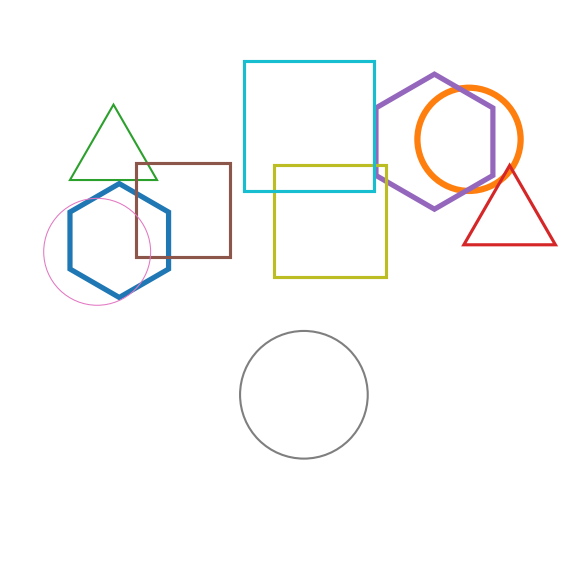[{"shape": "hexagon", "thickness": 2.5, "radius": 0.49, "center": [0.207, 0.583]}, {"shape": "circle", "thickness": 3, "radius": 0.45, "center": [0.812, 0.758]}, {"shape": "triangle", "thickness": 1, "radius": 0.44, "center": [0.197, 0.731]}, {"shape": "triangle", "thickness": 1.5, "radius": 0.46, "center": [0.882, 0.621]}, {"shape": "hexagon", "thickness": 2.5, "radius": 0.58, "center": [0.752, 0.754]}, {"shape": "square", "thickness": 1.5, "radius": 0.41, "center": [0.317, 0.636]}, {"shape": "circle", "thickness": 0.5, "radius": 0.46, "center": [0.168, 0.563]}, {"shape": "circle", "thickness": 1, "radius": 0.55, "center": [0.526, 0.316]}, {"shape": "square", "thickness": 1.5, "radius": 0.49, "center": [0.571, 0.616]}, {"shape": "square", "thickness": 1.5, "radius": 0.56, "center": [0.535, 0.78]}]